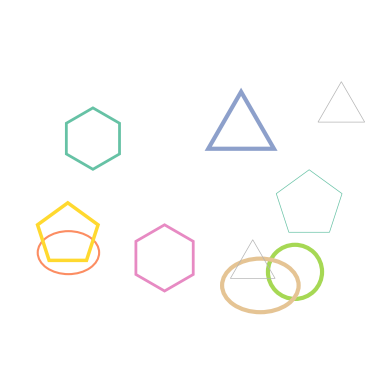[{"shape": "hexagon", "thickness": 2, "radius": 0.4, "center": [0.241, 0.64]}, {"shape": "pentagon", "thickness": 0.5, "radius": 0.45, "center": [0.803, 0.469]}, {"shape": "oval", "thickness": 1.5, "radius": 0.4, "center": [0.178, 0.344]}, {"shape": "triangle", "thickness": 3, "radius": 0.49, "center": [0.626, 0.663]}, {"shape": "hexagon", "thickness": 2, "radius": 0.43, "center": [0.427, 0.33]}, {"shape": "circle", "thickness": 3, "radius": 0.35, "center": [0.766, 0.294]}, {"shape": "pentagon", "thickness": 2.5, "radius": 0.41, "center": [0.176, 0.391]}, {"shape": "oval", "thickness": 3, "radius": 0.5, "center": [0.676, 0.259]}, {"shape": "triangle", "thickness": 0.5, "radius": 0.35, "center": [0.887, 0.718]}, {"shape": "triangle", "thickness": 0.5, "radius": 0.34, "center": [0.656, 0.31]}]